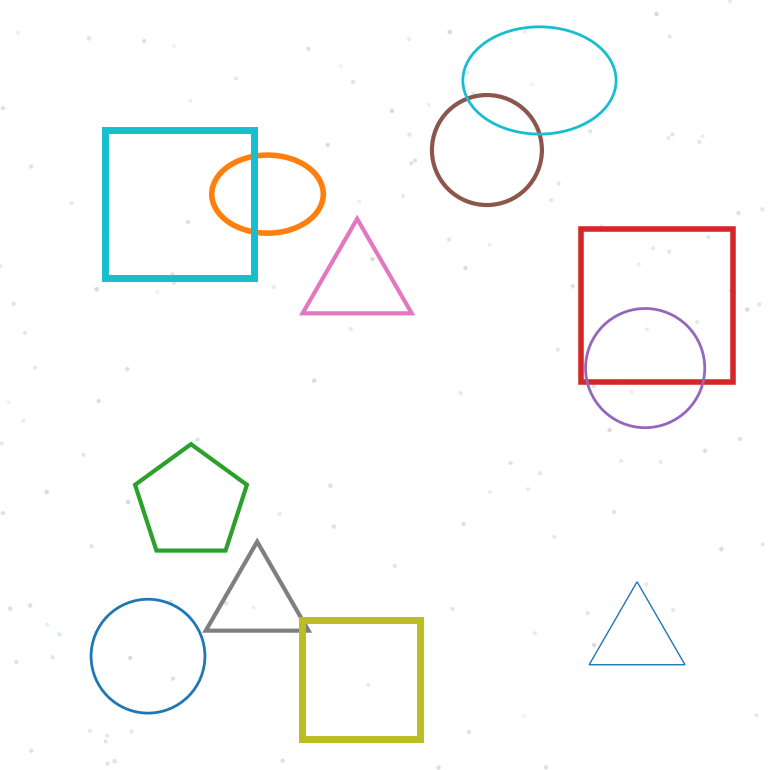[{"shape": "triangle", "thickness": 0.5, "radius": 0.36, "center": [0.827, 0.173]}, {"shape": "circle", "thickness": 1, "radius": 0.37, "center": [0.192, 0.148]}, {"shape": "oval", "thickness": 2, "radius": 0.36, "center": [0.347, 0.748]}, {"shape": "pentagon", "thickness": 1.5, "radius": 0.38, "center": [0.248, 0.347]}, {"shape": "square", "thickness": 2, "radius": 0.5, "center": [0.853, 0.603]}, {"shape": "circle", "thickness": 1, "radius": 0.39, "center": [0.838, 0.522]}, {"shape": "circle", "thickness": 1.5, "radius": 0.36, "center": [0.632, 0.805]}, {"shape": "triangle", "thickness": 1.5, "radius": 0.41, "center": [0.464, 0.634]}, {"shape": "triangle", "thickness": 1.5, "radius": 0.39, "center": [0.334, 0.219]}, {"shape": "square", "thickness": 2.5, "radius": 0.39, "center": [0.469, 0.118]}, {"shape": "square", "thickness": 2.5, "radius": 0.48, "center": [0.233, 0.735]}, {"shape": "oval", "thickness": 1, "radius": 0.5, "center": [0.701, 0.896]}]